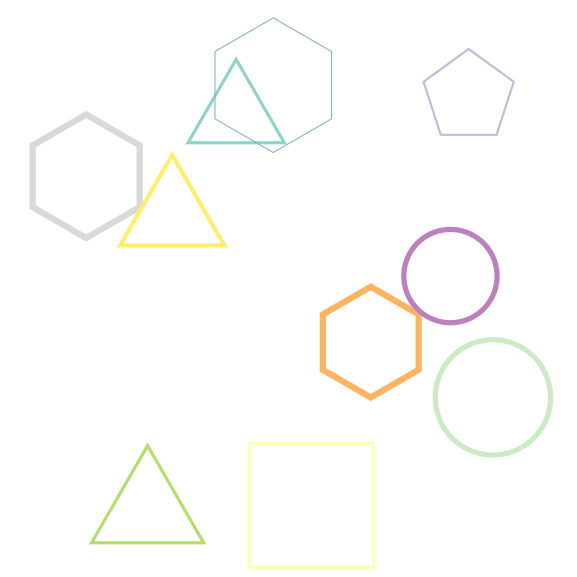[{"shape": "triangle", "thickness": 1.5, "radius": 0.48, "center": [0.409, 0.8]}, {"shape": "square", "thickness": 1.5, "radius": 0.53, "center": [0.538, 0.124]}, {"shape": "pentagon", "thickness": 1, "radius": 0.41, "center": [0.812, 0.832]}, {"shape": "hexagon", "thickness": 0.5, "radius": 0.58, "center": [0.473, 0.852]}, {"shape": "hexagon", "thickness": 3, "radius": 0.48, "center": [0.642, 0.407]}, {"shape": "triangle", "thickness": 1.5, "radius": 0.56, "center": [0.256, 0.115]}, {"shape": "hexagon", "thickness": 3, "radius": 0.53, "center": [0.149, 0.694]}, {"shape": "circle", "thickness": 2.5, "radius": 0.4, "center": [0.78, 0.521]}, {"shape": "circle", "thickness": 2.5, "radius": 0.5, "center": [0.854, 0.311]}, {"shape": "triangle", "thickness": 2, "radius": 0.52, "center": [0.298, 0.626]}]